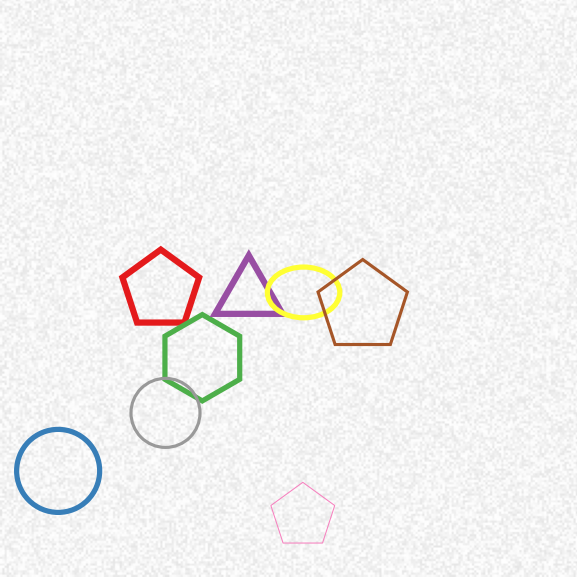[{"shape": "pentagon", "thickness": 3, "radius": 0.35, "center": [0.278, 0.497]}, {"shape": "circle", "thickness": 2.5, "radius": 0.36, "center": [0.101, 0.184]}, {"shape": "hexagon", "thickness": 2.5, "radius": 0.37, "center": [0.35, 0.38]}, {"shape": "triangle", "thickness": 3, "radius": 0.34, "center": [0.431, 0.489]}, {"shape": "oval", "thickness": 2.5, "radius": 0.31, "center": [0.526, 0.493]}, {"shape": "pentagon", "thickness": 1.5, "radius": 0.41, "center": [0.628, 0.468]}, {"shape": "pentagon", "thickness": 0.5, "radius": 0.29, "center": [0.524, 0.106]}, {"shape": "circle", "thickness": 1.5, "radius": 0.3, "center": [0.287, 0.284]}]